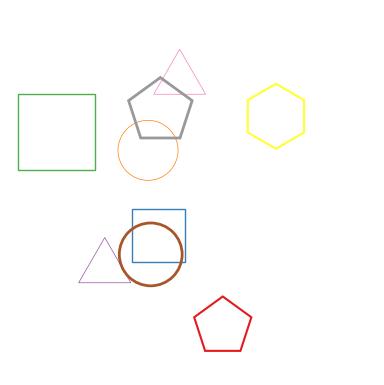[{"shape": "pentagon", "thickness": 1.5, "radius": 0.39, "center": [0.579, 0.152]}, {"shape": "square", "thickness": 1, "radius": 0.34, "center": [0.412, 0.389]}, {"shape": "square", "thickness": 1, "radius": 0.5, "center": [0.147, 0.657]}, {"shape": "triangle", "thickness": 0.5, "radius": 0.39, "center": [0.272, 0.305]}, {"shape": "circle", "thickness": 0.5, "radius": 0.39, "center": [0.384, 0.61]}, {"shape": "hexagon", "thickness": 1.5, "radius": 0.42, "center": [0.717, 0.698]}, {"shape": "circle", "thickness": 2, "radius": 0.41, "center": [0.392, 0.339]}, {"shape": "triangle", "thickness": 0.5, "radius": 0.39, "center": [0.467, 0.794]}, {"shape": "pentagon", "thickness": 2, "radius": 0.43, "center": [0.417, 0.712]}]